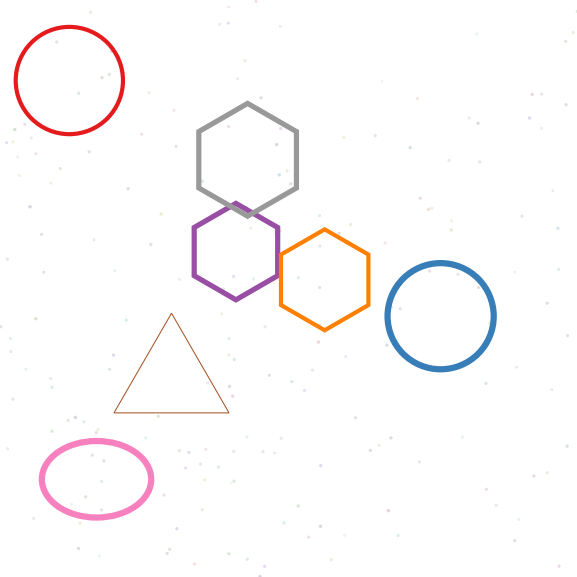[{"shape": "circle", "thickness": 2, "radius": 0.46, "center": [0.12, 0.86]}, {"shape": "circle", "thickness": 3, "radius": 0.46, "center": [0.763, 0.452]}, {"shape": "hexagon", "thickness": 2.5, "radius": 0.42, "center": [0.409, 0.563]}, {"shape": "hexagon", "thickness": 2, "radius": 0.44, "center": [0.562, 0.515]}, {"shape": "triangle", "thickness": 0.5, "radius": 0.58, "center": [0.297, 0.342]}, {"shape": "oval", "thickness": 3, "radius": 0.47, "center": [0.167, 0.169]}, {"shape": "hexagon", "thickness": 2.5, "radius": 0.49, "center": [0.429, 0.722]}]